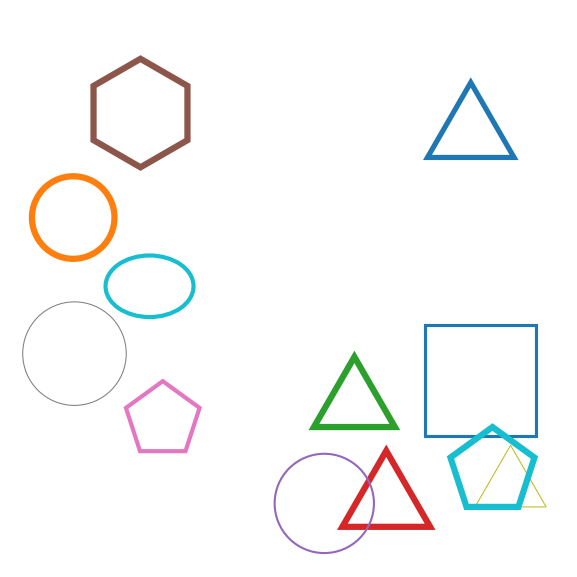[{"shape": "triangle", "thickness": 2.5, "radius": 0.43, "center": [0.815, 0.77]}, {"shape": "square", "thickness": 1.5, "radius": 0.48, "center": [0.833, 0.34]}, {"shape": "circle", "thickness": 3, "radius": 0.36, "center": [0.127, 0.622]}, {"shape": "triangle", "thickness": 3, "radius": 0.4, "center": [0.614, 0.3]}, {"shape": "triangle", "thickness": 3, "radius": 0.44, "center": [0.669, 0.131]}, {"shape": "circle", "thickness": 1, "radius": 0.43, "center": [0.562, 0.127]}, {"shape": "hexagon", "thickness": 3, "radius": 0.47, "center": [0.243, 0.803]}, {"shape": "pentagon", "thickness": 2, "radius": 0.34, "center": [0.282, 0.272]}, {"shape": "circle", "thickness": 0.5, "radius": 0.45, "center": [0.129, 0.387]}, {"shape": "triangle", "thickness": 0.5, "radius": 0.36, "center": [0.884, 0.157]}, {"shape": "oval", "thickness": 2, "radius": 0.38, "center": [0.259, 0.503]}, {"shape": "pentagon", "thickness": 3, "radius": 0.38, "center": [0.853, 0.183]}]